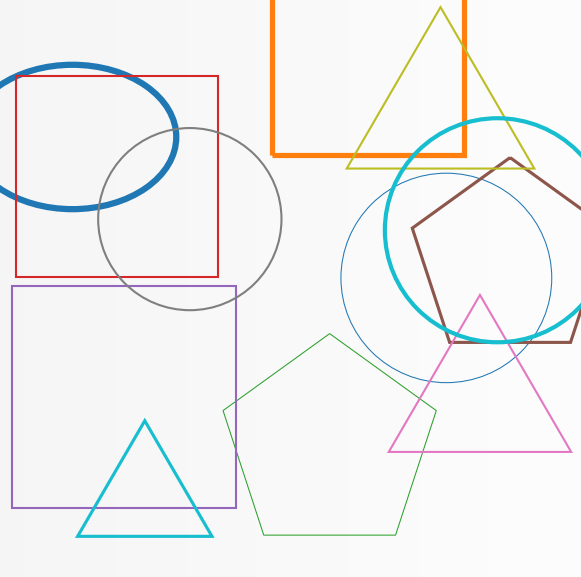[{"shape": "circle", "thickness": 0.5, "radius": 0.91, "center": [0.768, 0.518]}, {"shape": "oval", "thickness": 3, "radius": 0.89, "center": [0.125, 0.762]}, {"shape": "square", "thickness": 2.5, "radius": 0.83, "center": [0.633, 0.895]}, {"shape": "pentagon", "thickness": 0.5, "radius": 0.96, "center": [0.567, 0.229]}, {"shape": "square", "thickness": 1, "radius": 0.87, "center": [0.201, 0.693]}, {"shape": "square", "thickness": 1, "radius": 0.96, "center": [0.213, 0.312]}, {"shape": "pentagon", "thickness": 1.5, "radius": 0.88, "center": [0.878, 0.549]}, {"shape": "triangle", "thickness": 1, "radius": 0.91, "center": [0.826, 0.307]}, {"shape": "circle", "thickness": 1, "radius": 0.79, "center": [0.327, 0.62]}, {"shape": "triangle", "thickness": 1, "radius": 0.93, "center": [0.758, 0.8]}, {"shape": "triangle", "thickness": 1.5, "radius": 0.67, "center": [0.249, 0.137]}, {"shape": "circle", "thickness": 2, "radius": 0.97, "center": [0.856, 0.6]}]